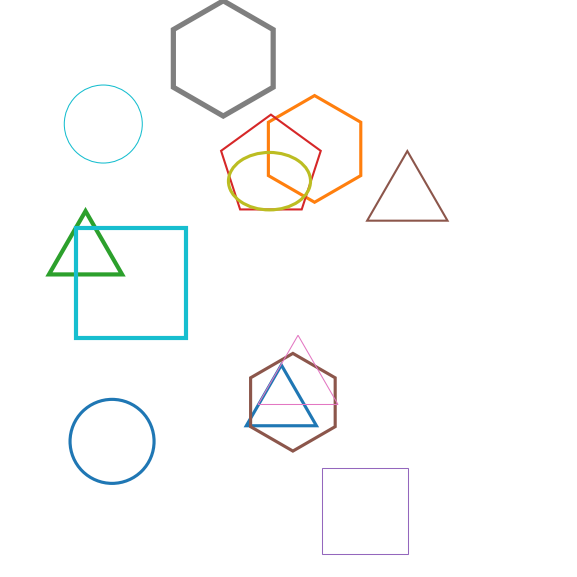[{"shape": "triangle", "thickness": 1.5, "radius": 0.35, "center": [0.487, 0.297]}, {"shape": "circle", "thickness": 1.5, "radius": 0.36, "center": [0.194, 0.235]}, {"shape": "hexagon", "thickness": 1.5, "radius": 0.46, "center": [0.545, 0.741]}, {"shape": "triangle", "thickness": 2, "radius": 0.37, "center": [0.148, 0.56]}, {"shape": "pentagon", "thickness": 1, "radius": 0.45, "center": [0.469, 0.71]}, {"shape": "square", "thickness": 0.5, "radius": 0.37, "center": [0.632, 0.114]}, {"shape": "hexagon", "thickness": 1.5, "radius": 0.42, "center": [0.507, 0.303]}, {"shape": "triangle", "thickness": 1, "radius": 0.4, "center": [0.705, 0.657]}, {"shape": "triangle", "thickness": 0.5, "radius": 0.4, "center": [0.516, 0.339]}, {"shape": "hexagon", "thickness": 2.5, "radius": 0.5, "center": [0.387, 0.898]}, {"shape": "oval", "thickness": 1.5, "radius": 0.36, "center": [0.467, 0.685]}, {"shape": "circle", "thickness": 0.5, "radius": 0.34, "center": [0.179, 0.784]}, {"shape": "square", "thickness": 2, "radius": 0.47, "center": [0.227, 0.509]}]